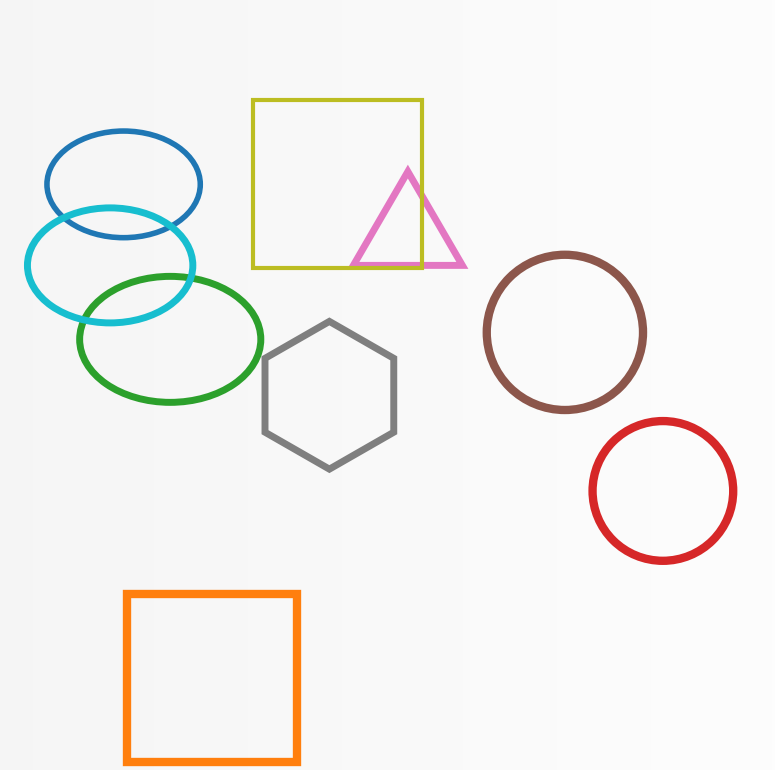[{"shape": "oval", "thickness": 2, "radius": 0.49, "center": [0.16, 0.761]}, {"shape": "square", "thickness": 3, "radius": 0.55, "center": [0.273, 0.12]}, {"shape": "oval", "thickness": 2.5, "radius": 0.58, "center": [0.22, 0.559]}, {"shape": "circle", "thickness": 3, "radius": 0.45, "center": [0.855, 0.362]}, {"shape": "circle", "thickness": 3, "radius": 0.5, "center": [0.729, 0.568]}, {"shape": "triangle", "thickness": 2.5, "radius": 0.41, "center": [0.526, 0.696]}, {"shape": "hexagon", "thickness": 2.5, "radius": 0.48, "center": [0.425, 0.487]}, {"shape": "square", "thickness": 1.5, "radius": 0.55, "center": [0.435, 0.761]}, {"shape": "oval", "thickness": 2.5, "radius": 0.53, "center": [0.142, 0.655]}]